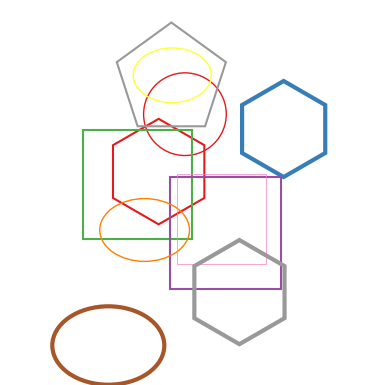[{"shape": "hexagon", "thickness": 1.5, "radius": 0.69, "center": [0.412, 0.554]}, {"shape": "circle", "thickness": 1, "radius": 0.54, "center": [0.48, 0.703]}, {"shape": "hexagon", "thickness": 3, "radius": 0.62, "center": [0.737, 0.665]}, {"shape": "square", "thickness": 1.5, "radius": 0.71, "center": [0.358, 0.52]}, {"shape": "square", "thickness": 1.5, "radius": 0.73, "center": [0.586, 0.394]}, {"shape": "oval", "thickness": 1, "radius": 0.58, "center": [0.376, 0.403]}, {"shape": "oval", "thickness": 1, "radius": 0.51, "center": [0.447, 0.804]}, {"shape": "oval", "thickness": 3, "radius": 0.73, "center": [0.281, 0.103]}, {"shape": "square", "thickness": 0.5, "radius": 0.58, "center": [0.576, 0.431]}, {"shape": "pentagon", "thickness": 1.5, "radius": 0.75, "center": [0.445, 0.793]}, {"shape": "hexagon", "thickness": 3, "radius": 0.68, "center": [0.622, 0.241]}]